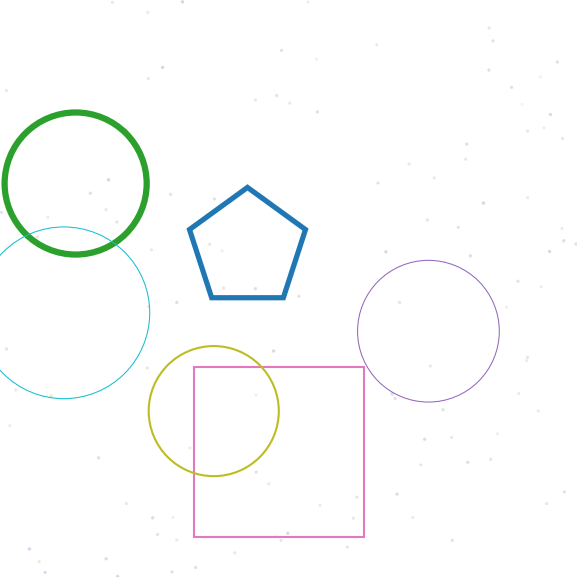[{"shape": "pentagon", "thickness": 2.5, "radius": 0.53, "center": [0.429, 0.569]}, {"shape": "circle", "thickness": 3, "radius": 0.62, "center": [0.131, 0.681]}, {"shape": "circle", "thickness": 0.5, "radius": 0.61, "center": [0.742, 0.426]}, {"shape": "square", "thickness": 1, "radius": 0.73, "center": [0.483, 0.216]}, {"shape": "circle", "thickness": 1, "radius": 0.56, "center": [0.37, 0.287]}, {"shape": "circle", "thickness": 0.5, "radius": 0.74, "center": [0.111, 0.458]}]